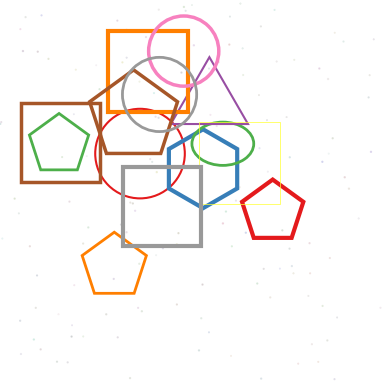[{"shape": "circle", "thickness": 1.5, "radius": 0.58, "center": [0.364, 0.601]}, {"shape": "pentagon", "thickness": 3, "radius": 0.42, "center": [0.708, 0.45]}, {"shape": "hexagon", "thickness": 3, "radius": 0.51, "center": [0.527, 0.562]}, {"shape": "oval", "thickness": 2, "radius": 0.4, "center": [0.579, 0.627]}, {"shape": "pentagon", "thickness": 2, "radius": 0.4, "center": [0.153, 0.624]}, {"shape": "triangle", "thickness": 1.5, "radius": 0.58, "center": [0.544, 0.736]}, {"shape": "pentagon", "thickness": 2, "radius": 0.44, "center": [0.297, 0.309]}, {"shape": "square", "thickness": 3, "radius": 0.52, "center": [0.384, 0.814]}, {"shape": "square", "thickness": 0.5, "radius": 0.53, "center": [0.622, 0.577]}, {"shape": "pentagon", "thickness": 2.5, "radius": 0.6, "center": [0.347, 0.699]}, {"shape": "square", "thickness": 2.5, "radius": 0.51, "center": [0.158, 0.63]}, {"shape": "circle", "thickness": 2.5, "radius": 0.46, "center": [0.477, 0.867]}, {"shape": "square", "thickness": 3, "radius": 0.51, "center": [0.421, 0.464]}, {"shape": "circle", "thickness": 2, "radius": 0.48, "center": [0.414, 0.755]}]